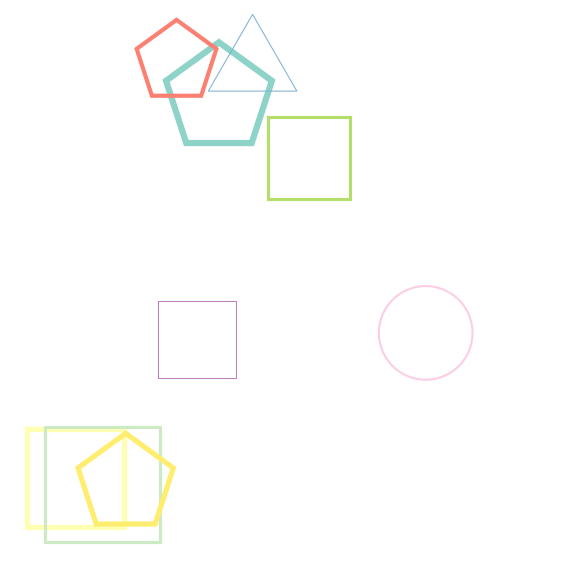[{"shape": "pentagon", "thickness": 3, "radius": 0.48, "center": [0.379, 0.829]}, {"shape": "square", "thickness": 2.5, "radius": 0.42, "center": [0.131, 0.171]}, {"shape": "pentagon", "thickness": 2, "radius": 0.36, "center": [0.306, 0.892]}, {"shape": "triangle", "thickness": 0.5, "radius": 0.44, "center": [0.437, 0.886]}, {"shape": "square", "thickness": 1.5, "radius": 0.35, "center": [0.536, 0.726]}, {"shape": "circle", "thickness": 1, "radius": 0.41, "center": [0.737, 0.423]}, {"shape": "square", "thickness": 0.5, "radius": 0.33, "center": [0.341, 0.411]}, {"shape": "square", "thickness": 1.5, "radius": 0.5, "center": [0.177, 0.16]}, {"shape": "pentagon", "thickness": 2.5, "radius": 0.43, "center": [0.218, 0.162]}]